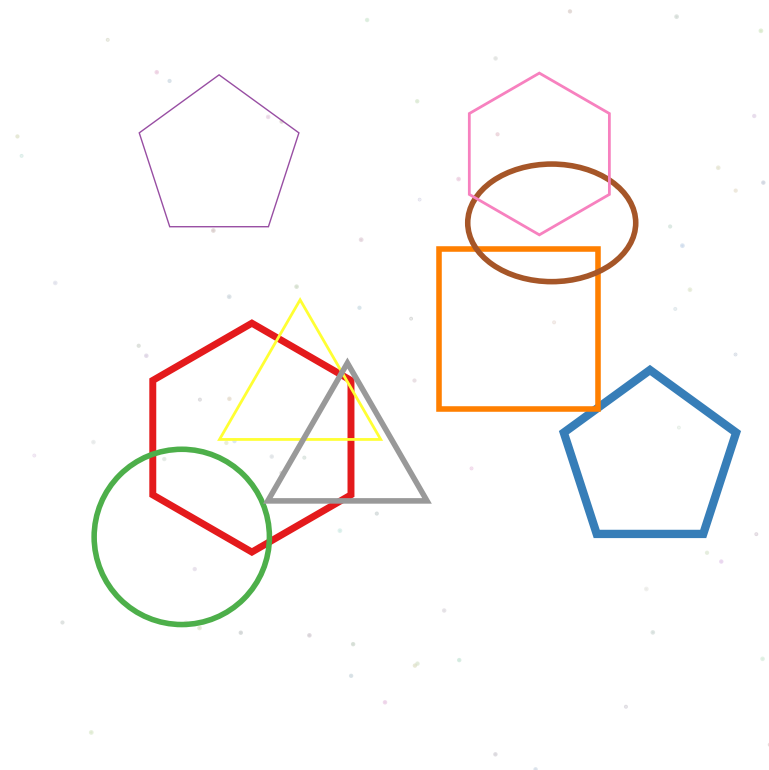[{"shape": "hexagon", "thickness": 2.5, "radius": 0.74, "center": [0.327, 0.432]}, {"shape": "pentagon", "thickness": 3, "radius": 0.59, "center": [0.844, 0.402]}, {"shape": "circle", "thickness": 2, "radius": 0.57, "center": [0.236, 0.303]}, {"shape": "pentagon", "thickness": 0.5, "radius": 0.55, "center": [0.285, 0.794]}, {"shape": "square", "thickness": 2, "radius": 0.52, "center": [0.673, 0.573]}, {"shape": "triangle", "thickness": 1, "radius": 0.6, "center": [0.39, 0.49]}, {"shape": "oval", "thickness": 2, "radius": 0.55, "center": [0.717, 0.711]}, {"shape": "hexagon", "thickness": 1, "radius": 0.53, "center": [0.7, 0.8]}, {"shape": "triangle", "thickness": 2, "radius": 0.6, "center": [0.451, 0.409]}]